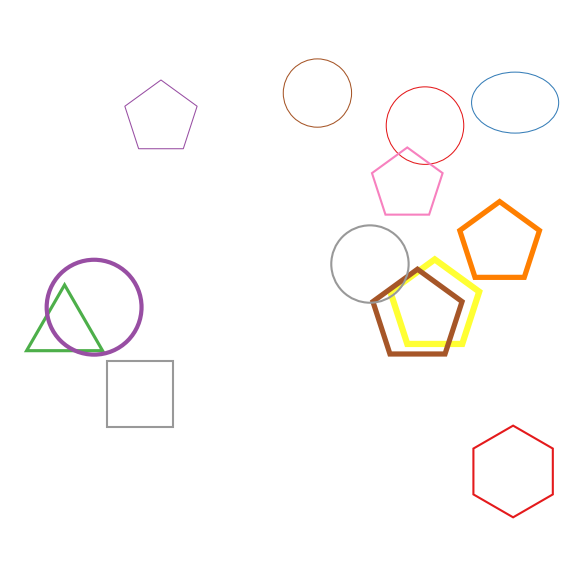[{"shape": "circle", "thickness": 0.5, "radius": 0.34, "center": [0.736, 0.782]}, {"shape": "hexagon", "thickness": 1, "radius": 0.4, "center": [0.889, 0.183]}, {"shape": "oval", "thickness": 0.5, "radius": 0.38, "center": [0.892, 0.821]}, {"shape": "triangle", "thickness": 1.5, "radius": 0.38, "center": [0.112, 0.43]}, {"shape": "pentagon", "thickness": 0.5, "radius": 0.33, "center": [0.279, 0.795]}, {"shape": "circle", "thickness": 2, "radius": 0.41, "center": [0.163, 0.467]}, {"shape": "pentagon", "thickness": 2.5, "radius": 0.36, "center": [0.865, 0.578]}, {"shape": "pentagon", "thickness": 3, "radius": 0.4, "center": [0.753, 0.469]}, {"shape": "circle", "thickness": 0.5, "radius": 0.3, "center": [0.55, 0.838]}, {"shape": "pentagon", "thickness": 2.5, "radius": 0.41, "center": [0.723, 0.452]}, {"shape": "pentagon", "thickness": 1, "radius": 0.32, "center": [0.705, 0.679]}, {"shape": "circle", "thickness": 1, "radius": 0.33, "center": [0.641, 0.542]}, {"shape": "square", "thickness": 1, "radius": 0.29, "center": [0.243, 0.317]}]